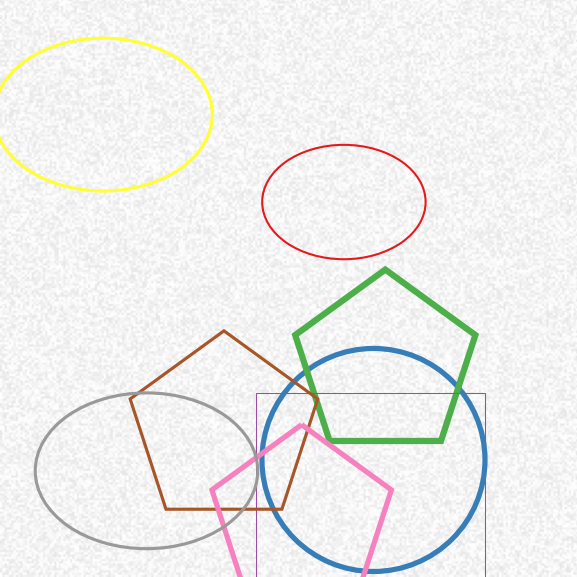[{"shape": "oval", "thickness": 1, "radius": 0.71, "center": [0.595, 0.649]}, {"shape": "circle", "thickness": 2.5, "radius": 0.97, "center": [0.647, 0.203]}, {"shape": "pentagon", "thickness": 3, "radius": 0.82, "center": [0.667, 0.368]}, {"shape": "square", "thickness": 0.5, "radius": 0.99, "center": [0.641, 0.119]}, {"shape": "oval", "thickness": 1.5, "radius": 0.94, "center": [0.179, 0.801]}, {"shape": "pentagon", "thickness": 1.5, "radius": 0.85, "center": [0.388, 0.255]}, {"shape": "pentagon", "thickness": 2.5, "radius": 0.82, "center": [0.522, 0.1]}, {"shape": "oval", "thickness": 1.5, "radius": 0.96, "center": [0.254, 0.184]}]